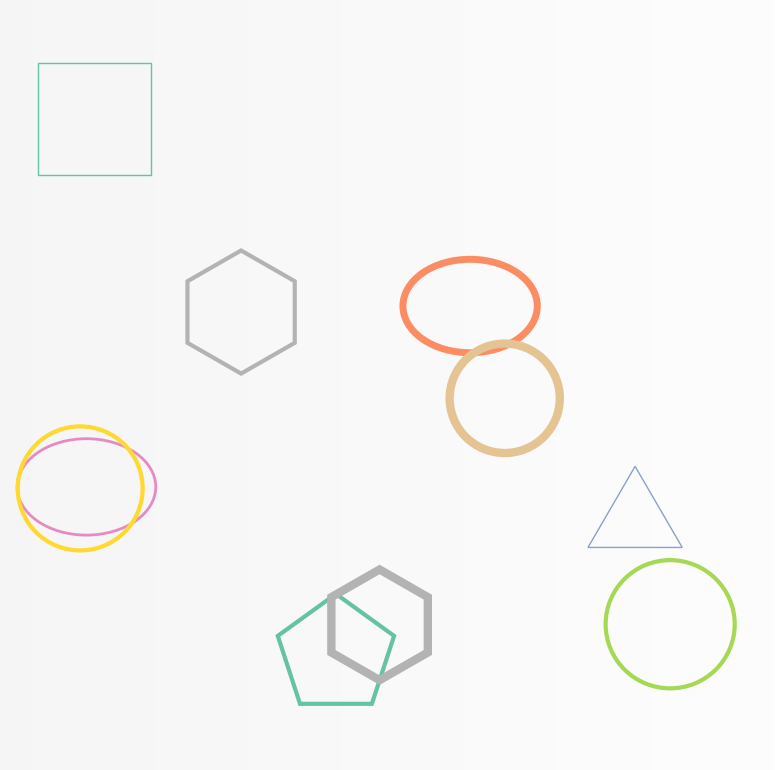[{"shape": "pentagon", "thickness": 1.5, "radius": 0.39, "center": [0.433, 0.15]}, {"shape": "square", "thickness": 0.5, "radius": 0.36, "center": [0.122, 0.846]}, {"shape": "oval", "thickness": 2.5, "radius": 0.43, "center": [0.607, 0.603]}, {"shape": "triangle", "thickness": 0.5, "radius": 0.35, "center": [0.819, 0.324]}, {"shape": "oval", "thickness": 1, "radius": 0.45, "center": [0.112, 0.368]}, {"shape": "circle", "thickness": 1.5, "radius": 0.42, "center": [0.865, 0.189]}, {"shape": "circle", "thickness": 1.5, "radius": 0.4, "center": [0.103, 0.366]}, {"shape": "circle", "thickness": 3, "radius": 0.36, "center": [0.651, 0.483]}, {"shape": "hexagon", "thickness": 3, "radius": 0.36, "center": [0.49, 0.189]}, {"shape": "hexagon", "thickness": 1.5, "radius": 0.4, "center": [0.311, 0.595]}]